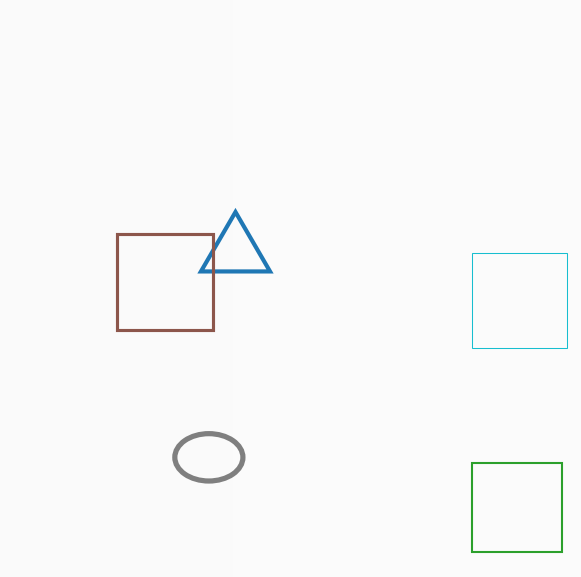[{"shape": "triangle", "thickness": 2, "radius": 0.34, "center": [0.405, 0.563]}, {"shape": "square", "thickness": 1, "radius": 0.39, "center": [0.89, 0.12]}, {"shape": "square", "thickness": 1.5, "radius": 0.41, "center": [0.283, 0.511]}, {"shape": "oval", "thickness": 2.5, "radius": 0.29, "center": [0.359, 0.207]}, {"shape": "square", "thickness": 0.5, "radius": 0.41, "center": [0.894, 0.479]}]